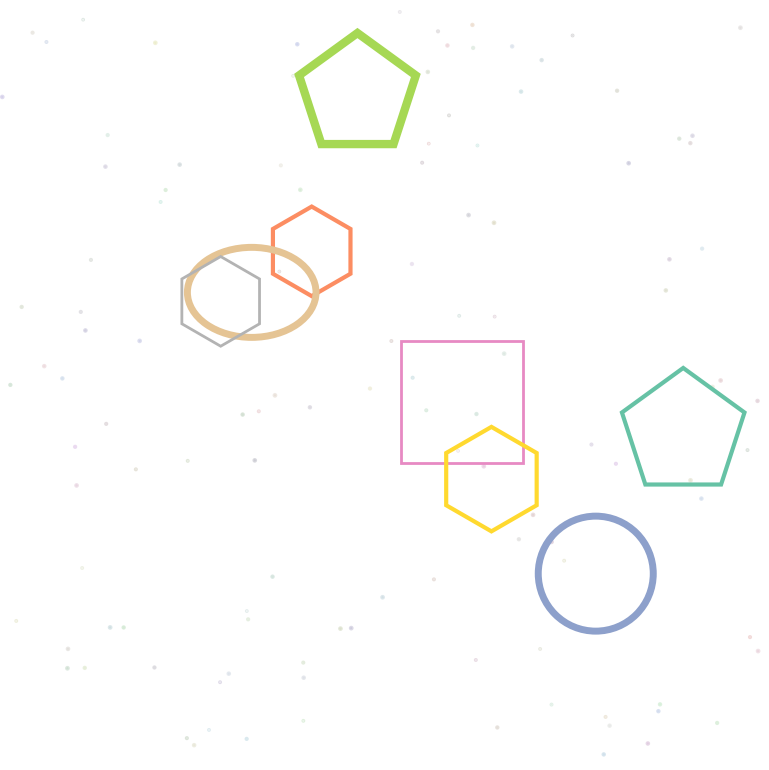[{"shape": "pentagon", "thickness": 1.5, "radius": 0.42, "center": [0.887, 0.438]}, {"shape": "hexagon", "thickness": 1.5, "radius": 0.29, "center": [0.405, 0.674]}, {"shape": "circle", "thickness": 2.5, "radius": 0.37, "center": [0.774, 0.255]}, {"shape": "square", "thickness": 1, "radius": 0.39, "center": [0.6, 0.478]}, {"shape": "pentagon", "thickness": 3, "radius": 0.4, "center": [0.464, 0.877]}, {"shape": "hexagon", "thickness": 1.5, "radius": 0.34, "center": [0.638, 0.378]}, {"shape": "oval", "thickness": 2.5, "radius": 0.42, "center": [0.327, 0.62]}, {"shape": "hexagon", "thickness": 1, "radius": 0.29, "center": [0.287, 0.609]}]